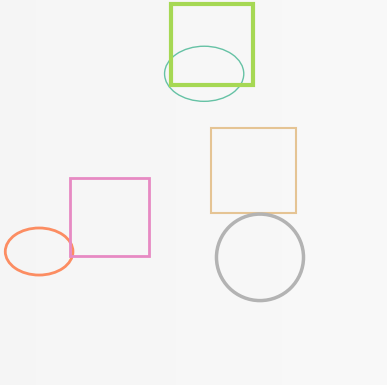[{"shape": "oval", "thickness": 1, "radius": 0.51, "center": [0.527, 0.808]}, {"shape": "oval", "thickness": 2, "radius": 0.44, "center": [0.101, 0.347]}, {"shape": "square", "thickness": 2, "radius": 0.51, "center": [0.283, 0.436]}, {"shape": "square", "thickness": 3, "radius": 0.53, "center": [0.548, 0.884]}, {"shape": "square", "thickness": 1.5, "radius": 0.55, "center": [0.655, 0.558]}, {"shape": "circle", "thickness": 2.5, "radius": 0.56, "center": [0.671, 0.332]}]